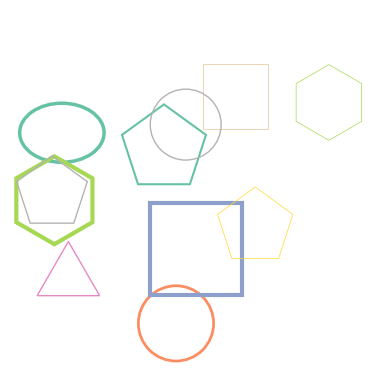[{"shape": "oval", "thickness": 2.5, "radius": 0.55, "center": [0.161, 0.655]}, {"shape": "pentagon", "thickness": 1.5, "radius": 0.57, "center": [0.426, 0.614]}, {"shape": "circle", "thickness": 2, "radius": 0.49, "center": [0.457, 0.16]}, {"shape": "square", "thickness": 3, "radius": 0.6, "center": [0.51, 0.353]}, {"shape": "triangle", "thickness": 1, "radius": 0.47, "center": [0.178, 0.279]}, {"shape": "hexagon", "thickness": 0.5, "radius": 0.49, "center": [0.854, 0.734]}, {"shape": "hexagon", "thickness": 3, "radius": 0.57, "center": [0.141, 0.48]}, {"shape": "pentagon", "thickness": 0.5, "radius": 0.51, "center": [0.663, 0.411]}, {"shape": "square", "thickness": 0.5, "radius": 0.42, "center": [0.611, 0.749]}, {"shape": "pentagon", "thickness": 1, "radius": 0.48, "center": [0.135, 0.498]}, {"shape": "circle", "thickness": 1, "radius": 0.46, "center": [0.482, 0.676]}]